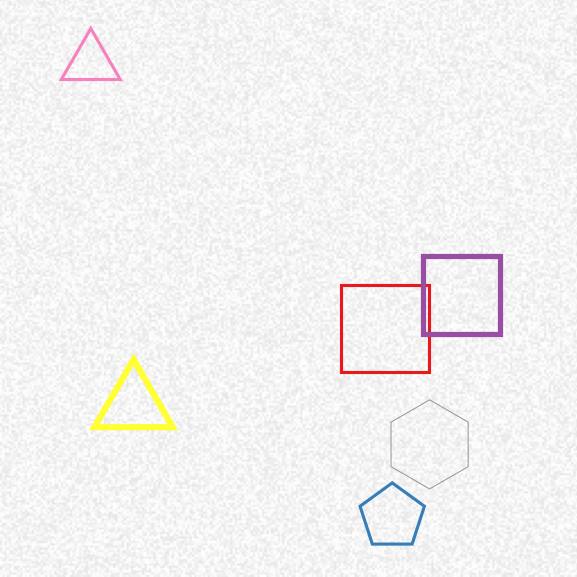[{"shape": "square", "thickness": 1.5, "radius": 0.38, "center": [0.667, 0.431]}, {"shape": "pentagon", "thickness": 1.5, "radius": 0.29, "center": [0.679, 0.104]}, {"shape": "square", "thickness": 2.5, "radius": 0.34, "center": [0.799, 0.489]}, {"shape": "triangle", "thickness": 3, "radius": 0.39, "center": [0.231, 0.299]}, {"shape": "triangle", "thickness": 1.5, "radius": 0.29, "center": [0.157, 0.891]}, {"shape": "hexagon", "thickness": 0.5, "radius": 0.39, "center": [0.744, 0.23]}]